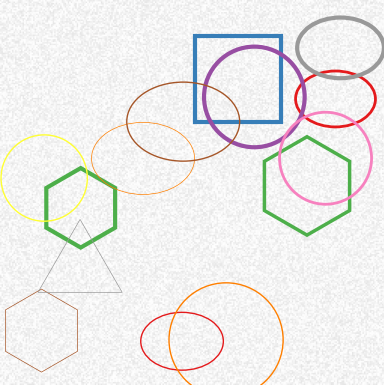[{"shape": "oval", "thickness": 2, "radius": 0.52, "center": [0.871, 0.743]}, {"shape": "oval", "thickness": 1, "radius": 0.54, "center": [0.473, 0.114]}, {"shape": "square", "thickness": 3, "radius": 0.56, "center": [0.618, 0.795]}, {"shape": "hexagon", "thickness": 3, "radius": 0.52, "center": [0.21, 0.46]}, {"shape": "hexagon", "thickness": 2.5, "radius": 0.64, "center": [0.797, 0.517]}, {"shape": "circle", "thickness": 3, "radius": 0.65, "center": [0.661, 0.748]}, {"shape": "circle", "thickness": 1, "radius": 0.74, "center": [0.587, 0.117]}, {"shape": "oval", "thickness": 0.5, "radius": 0.67, "center": [0.372, 0.589]}, {"shape": "circle", "thickness": 1, "radius": 0.56, "center": [0.115, 0.538]}, {"shape": "oval", "thickness": 1, "radius": 0.73, "center": [0.476, 0.684]}, {"shape": "hexagon", "thickness": 0.5, "radius": 0.54, "center": [0.108, 0.141]}, {"shape": "circle", "thickness": 2, "radius": 0.6, "center": [0.846, 0.589]}, {"shape": "triangle", "thickness": 0.5, "radius": 0.63, "center": [0.208, 0.304]}, {"shape": "oval", "thickness": 3, "radius": 0.56, "center": [0.884, 0.876]}]